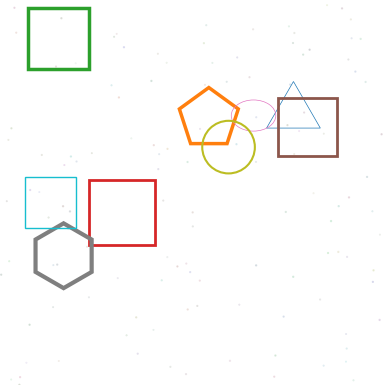[{"shape": "triangle", "thickness": 0.5, "radius": 0.4, "center": [0.762, 0.708]}, {"shape": "pentagon", "thickness": 2.5, "radius": 0.4, "center": [0.542, 0.692]}, {"shape": "square", "thickness": 2.5, "radius": 0.4, "center": [0.151, 0.899]}, {"shape": "square", "thickness": 2, "radius": 0.43, "center": [0.317, 0.448]}, {"shape": "square", "thickness": 2, "radius": 0.38, "center": [0.799, 0.669]}, {"shape": "oval", "thickness": 0.5, "radius": 0.29, "center": [0.659, 0.7]}, {"shape": "hexagon", "thickness": 3, "radius": 0.42, "center": [0.165, 0.336]}, {"shape": "circle", "thickness": 1.5, "radius": 0.34, "center": [0.594, 0.618]}, {"shape": "square", "thickness": 1, "radius": 0.33, "center": [0.132, 0.475]}]